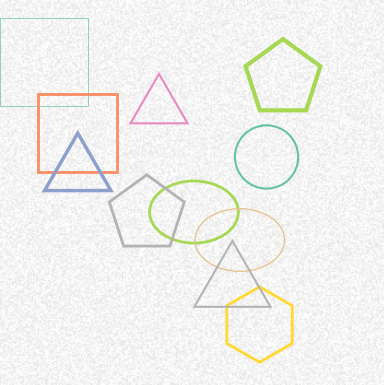[{"shape": "square", "thickness": 0.5, "radius": 0.57, "center": [0.115, 0.839]}, {"shape": "circle", "thickness": 1.5, "radius": 0.41, "center": [0.692, 0.592]}, {"shape": "square", "thickness": 2, "radius": 0.51, "center": [0.201, 0.655]}, {"shape": "triangle", "thickness": 2.5, "radius": 0.5, "center": [0.202, 0.555]}, {"shape": "triangle", "thickness": 1.5, "radius": 0.43, "center": [0.413, 0.722]}, {"shape": "pentagon", "thickness": 3, "radius": 0.51, "center": [0.735, 0.796]}, {"shape": "oval", "thickness": 2, "radius": 0.58, "center": [0.504, 0.449]}, {"shape": "hexagon", "thickness": 2, "radius": 0.49, "center": [0.674, 0.157]}, {"shape": "oval", "thickness": 1, "radius": 0.58, "center": [0.623, 0.377]}, {"shape": "pentagon", "thickness": 2, "radius": 0.51, "center": [0.381, 0.444]}, {"shape": "triangle", "thickness": 1.5, "radius": 0.57, "center": [0.604, 0.26]}]